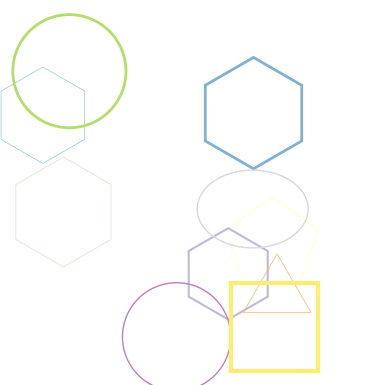[{"shape": "hexagon", "thickness": 0.5, "radius": 0.63, "center": [0.111, 0.701]}, {"shape": "pentagon", "thickness": 0.5, "radius": 0.62, "center": [0.707, 0.364]}, {"shape": "hexagon", "thickness": 1.5, "radius": 0.59, "center": [0.593, 0.289]}, {"shape": "hexagon", "thickness": 2, "radius": 0.72, "center": [0.658, 0.706]}, {"shape": "triangle", "thickness": 0.5, "radius": 0.51, "center": [0.72, 0.239]}, {"shape": "circle", "thickness": 2, "radius": 0.73, "center": [0.18, 0.815]}, {"shape": "oval", "thickness": 1, "radius": 0.72, "center": [0.656, 0.457]}, {"shape": "circle", "thickness": 1, "radius": 0.7, "center": [0.459, 0.125]}, {"shape": "hexagon", "thickness": 0.5, "radius": 0.71, "center": [0.165, 0.449]}, {"shape": "square", "thickness": 3, "radius": 0.57, "center": [0.713, 0.151]}]